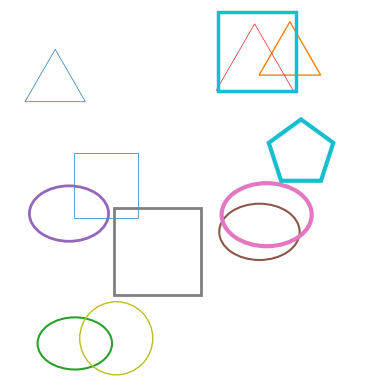[{"shape": "triangle", "thickness": 0.5, "radius": 0.45, "center": [0.143, 0.781]}, {"shape": "square", "thickness": 0.5, "radius": 0.42, "center": [0.276, 0.519]}, {"shape": "triangle", "thickness": 1, "radius": 0.46, "center": [0.753, 0.851]}, {"shape": "oval", "thickness": 1.5, "radius": 0.48, "center": [0.194, 0.108]}, {"shape": "triangle", "thickness": 0.5, "radius": 0.58, "center": [0.661, 0.823]}, {"shape": "oval", "thickness": 2, "radius": 0.51, "center": [0.179, 0.445]}, {"shape": "oval", "thickness": 1.5, "radius": 0.52, "center": [0.674, 0.398]}, {"shape": "oval", "thickness": 3, "radius": 0.58, "center": [0.693, 0.442]}, {"shape": "square", "thickness": 2, "radius": 0.56, "center": [0.409, 0.346]}, {"shape": "circle", "thickness": 1, "radius": 0.47, "center": [0.302, 0.121]}, {"shape": "pentagon", "thickness": 3, "radius": 0.44, "center": [0.782, 0.602]}, {"shape": "square", "thickness": 2.5, "radius": 0.51, "center": [0.668, 0.867]}]